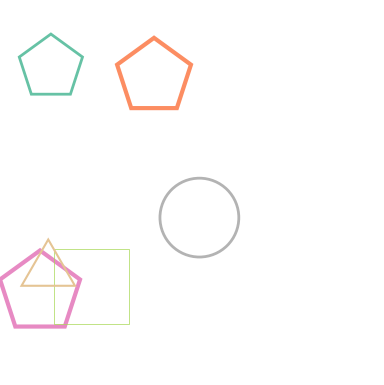[{"shape": "pentagon", "thickness": 2, "radius": 0.43, "center": [0.132, 0.825]}, {"shape": "pentagon", "thickness": 3, "radius": 0.5, "center": [0.4, 0.801]}, {"shape": "pentagon", "thickness": 3, "radius": 0.55, "center": [0.104, 0.24]}, {"shape": "square", "thickness": 0.5, "radius": 0.49, "center": [0.238, 0.256]}, {"shape": "triangle", "thickness": 1.5, "radius": 0.4, "center": [0.125, 0.298]}, {"shape": "circle", "thickness": 2, "radius": 0.51, "center": [0.518, 0.435]}]